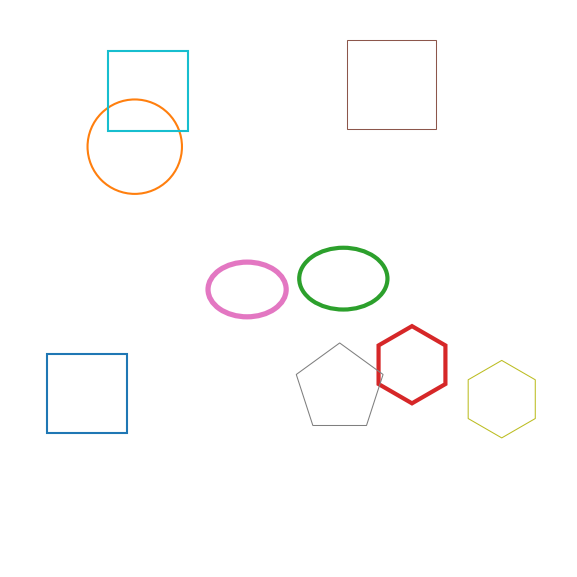[{"shape": "square", "thickness": 1, "radius": 0.35, "center": [0.15, 0.318]}, {"shape": "circle", "thickness": 1, "radius": 0.41, "center": [0.233, 0.745]}, {"shape": "oval", "thickness": 2, "radius": 0.38, "center": [0.595, 0.517]}, {"shape": "hexagon", "thickness": 2, "radius": 0.33, "center": [0.713, 0.368]}, {"shape": "square", "thickness": 0.5, "radius": 0.39, "center": [0.678, 0.852]}, {"shape": "oval", "thickness": 2.5, "radius": 0.34, "center": [0.428, 0.498]}, {"shape": "pentagon", "thickness": 0.5, "radius": 0.4, "center": [0.588, 0.326]}, {"shape": "hexagon", "thickness": 0.5, "radius": 0.34, "center": [0.869, 0.308]}, {"shape": "square", "thickness": 1, "radius": 0.35, "center": [0.256, 0.841]}]